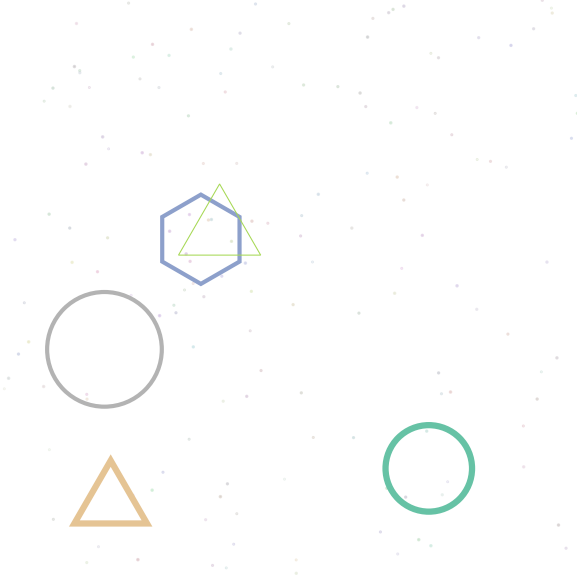[{"shape": "circle", "thickness": 3, "radius": 0.37, "center": [0.743, 0.188]}, {"shape": "hexagon", "thickness": 2, "radius": 0.39, "center": [0.348, 0.585]}, {"shape": "triangle", "thickness": 0.5, "radius": 0.41, "center": [0.38, 0.598]}, {"shape": "triangle", "thickness": 3, "radius": 0.36, "center": [0.192, 0.129]}, {"shape": "circle", "thickness": 2, "radius": 0.5, "center": [0.181, 0.394]}]